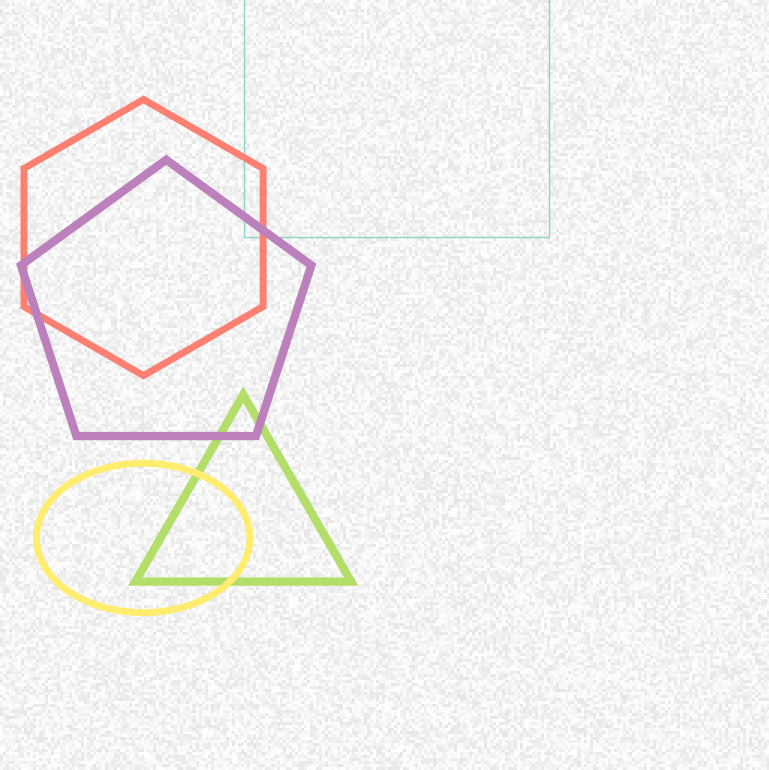[{"shape": "square", "thickness": 0.5, "radius": 0.99, "center": [0.515, 0.891]}, {"shape": "hexagon", "thickness": 2.5, "radius": 0.9, "center": [0.186, 0.692]}, {"shape": "triangle", "thickness": 3, "radius": 0.81, "center": [0.316, 0.326]}, {"shape": "pentagon", "thickness": 3, "radius": 0.99, "center": [0.216, 0.594]}, {"shape": "oval", "thickness": 2.5, "radius": 0.69, "center": [0.186, 0.301]}]